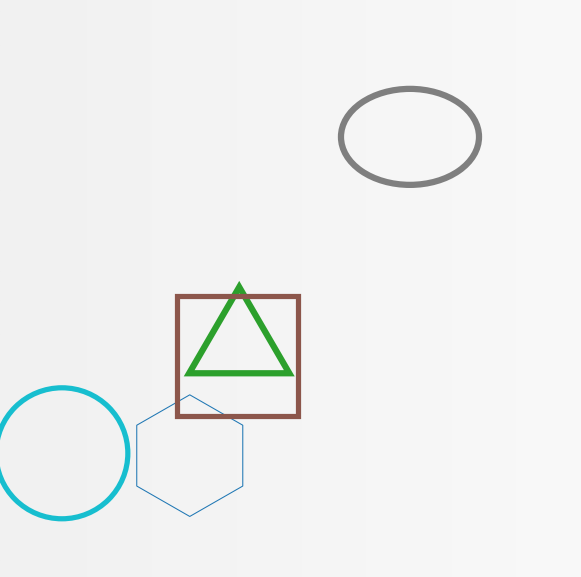[{"shape": "hexagon", "thickness": 0.5, "radius": 0.53, "center": [0.326, 0.21]}, {"shape": "triangle", "thickness": 3, "radius": 0.5, "center": [0.412, 0.403]}, {"shape": "square", "thickness": 2.5, "radius": 0.52, "center": [0.409, 0.383]}, {"shape": "oval", "thickness": 3, "radius": 0.59, "center": [0.705, 0.762]}, {"shape": "circle", "thickness": 2.5, "radius": 0.57, "center": [0.107, 0.214]}]